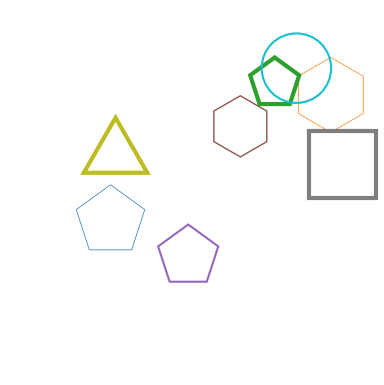[{"shape": "pentagon", "thickness": 0.5, "radius": 0.47, "center": [0.287, 0.427]}, {"shape": "hexagon", "thickness": 0.5, "radius": 0.49, "center": [0.859, 0.754]}, {"shape": "pentagon", "thickness": 3, "radius": 0.33, "center": [0.714, 0.784]}, {"shape": "pentagon", "thickness": 1.5, "radius": 0.41, "center": [0.489, 0.335]}, {"shape": "hexagon", "thickness": 1, "radius": 0.4, "center": [0.624, 0.672]}, {"shape": "square", "thickness": 3, "radius": 0.43, "center": [0.89, 0.572]}, {"shape": "triangle", "thickness": 3, "radius": 0.48, "center": [0.3, 0.599]}, {"shape": "circle", "thickness": 1.5, "radius": 0.45, "center": [0.77, 0.823]}]